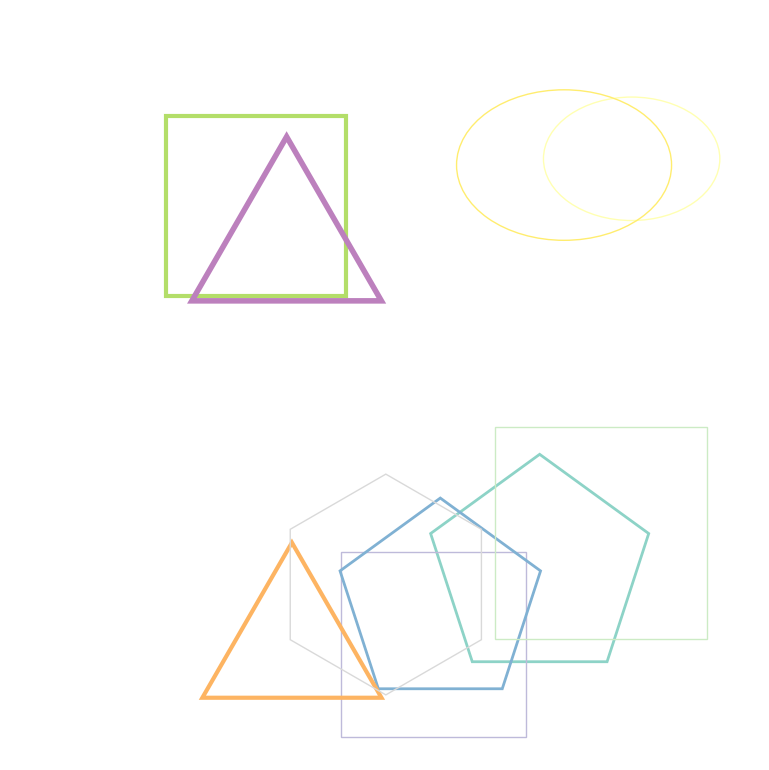[{"shape": "pentagon", "thickness": 1, "radius": 0.74, "center": [0.701, 0.261]}, {"shape": "oval", "thickness": 0.5, "radius": 0.57, "center": [0.82, 0.794]}, {"shape": "square", "thickness": 0.5, "radius": 0.6, "center": [0.563, 0.163]}, {"shape": "pentagon", "thickness": 1, "radius": 0.68, "center": [0.572, 0.216]}, {"shape": "triangle", "thickness": 1.5, "radius": 0.67, "center": [0.379, 0.161]}, {"shape": "square", "thickness": 1.5, "radius": 0.58, "center": [0.332, 0.732]}, {"shape": "hexagon", "thickness": 0.5, "radius": 0.72, "center": [0.501, 0.241]}, {"shape": "triangle", "thickness": 2, "radius": 0.71, "center": [0.372, 0.68]}, {"shape": "square", "thickness": 0.5, "radius": 0.69, "center": [0.78, 0.308]}, {"shape": "oval", "thickness": 0.5, "radius": 0.7, "center": [0.733, 0.786]}]